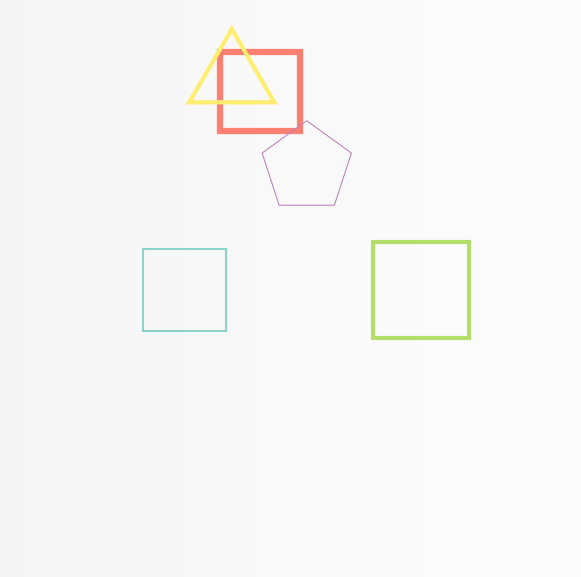[{"shape": "square", "thickness": 1, "radius": 0.36, "center": [0.317, 0.497]}, {"shape": "square", "thickness": 3, "radius": 0.34, "center": [0.447, 0.841]}, {"shape": "square", "thickness": 2, "radius": 0.41, "center": [0.724, 0.497]}, {"shape": "pentagon", "thickness": 0.5, "radius": 0.4, "center": [0.528, 0.709]}, {"shape": "triangle", "thickness": 2, "radius": 0.42, "center": [0.399, 0.864]}]